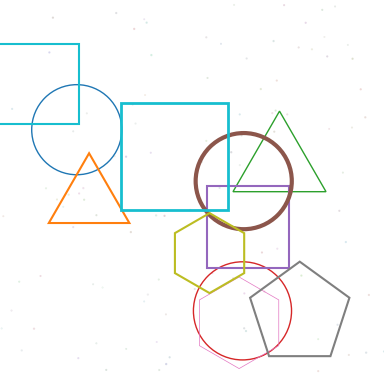[{"shape": "circle", "thickness": 1, "radius": 0.58, "center": [0.199, 0.663]}, {"shape": "triangle", "thickness": 1.5, "radius": 0.6, "center": [0.231, 0.481]}, {"shape": "triangle", "thickness": 1, "radius": 0.7, "center": [0.726, 0.572]}, {"shape": "circle", "thickness": 1, "radius": 0.64, "center": [0.63, 0.193]}, {"shape": "square", "thickness": 1.5, "radius": 0.53, "center": [0.645, 0.41]}, {"shape": "circle", "thickness": 3, "radius": 0.62, "center": [0.633, 0.53]}, {"shape": "hexagon", "thickness": 0.5, "radius": 0.59, "center": [0.621, 0.162]}, {"shape": "pentagon", "thickness": 1.5, "radius": 0.68, "center": [0.779, 0.185]}, {"shape": "hexagon", "thickness": 1.5, "radius": 0.52, "center": [0.544, 0.343]}, {"shape": "square", "thickness": 2, "radius": 0.7, "center": [0.454, 0.593]}, {"shape": "square", "thickness": 1.5, "radius": 0.52, "center": [0.101, 0.782]}]